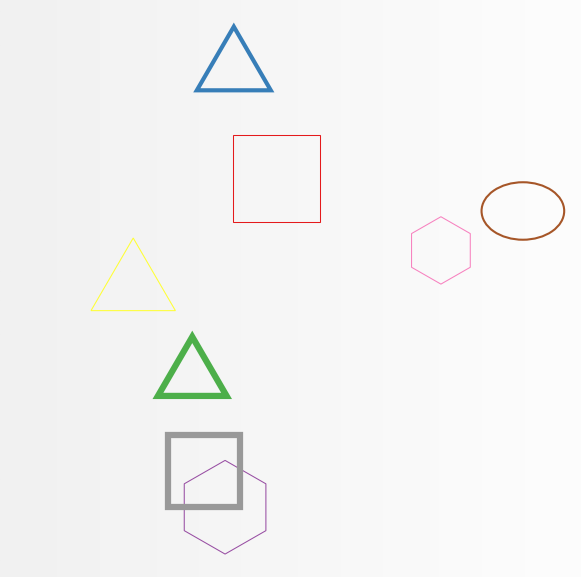[{"shape": "square", "thickness": 0.5, "radius": 0.37, "center": [0.475, 0.69]}, {"shape": "triangle", "thickness": 2, "radius": 0.37, "center": [0.402, 0.879]}, {"shape": "triangle", "thickness": 3, "radius": 0.34, "center": [0.331, 0.348]}, {"shape": "hexagon", "thickness": 0.5, "radius": 0.41, "center": [0.387, 0.121]}, {"shape": "triangle", "thickness": 0.5, "radius": 0.42, "center": [0.229, 0.503]}, {"shape": "oval", "thickness": 1, "radius": 0.36, "center": [0.9, 0.634]}, {"shape": "hexagon", "thickness": 0.5, "radius": 0.29, "center": [0.759, 0.566]}, {"shape": "square", "thickness": 3, "radius": 0.31, "center": [0.35, 0.184]}]